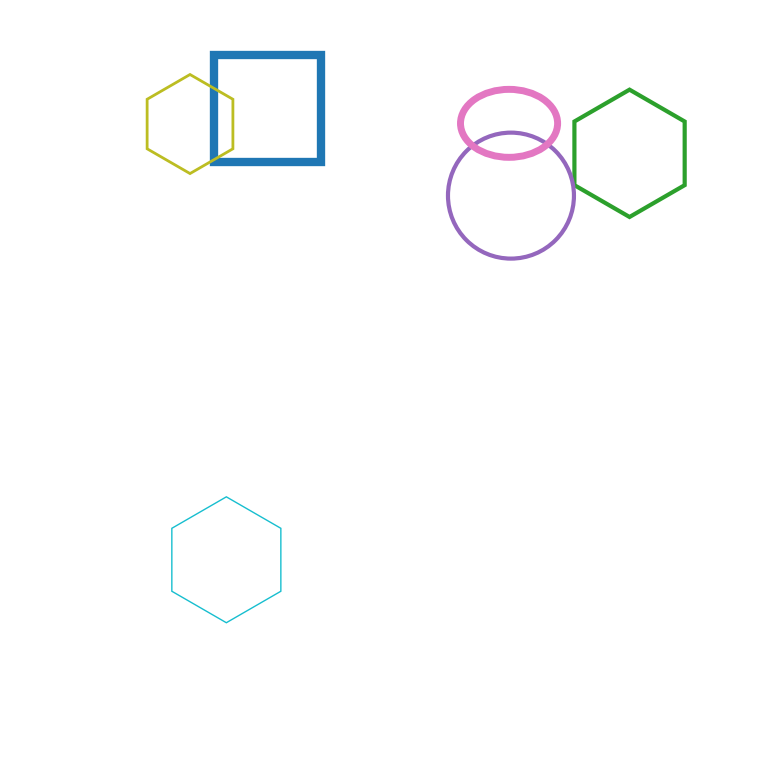[{"shape": "square", "thickness": 3, "radius": 0.35, "center": [0.347, 0.859]}, {"shape": "hexagon", "thickness": 1.5, "radius": 0.41, "center": [0.818, 0.801]}, {"shape": "circle", "thickness": 1.5, "radius": 0.41, "center": [0.664, 0.746]}, {"shape": "oval", "thickness": 2.5, "radius": 0.32, "center": [0.661, 0.84]}, {"shape": "hexagon", "thickness": 1, "radius": 0.32, "center": [0.247, 0.839]}, {"shape": "hexagon", "thickness": 0.5, "radius": 0.41, "center": [0.294, 0.273]}]